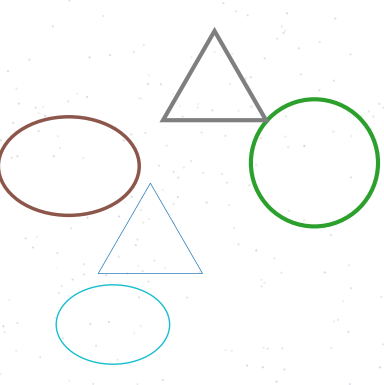[{"shape": "triangle", "thickness": 0.5, "radius": 0.78, "center": [0.391, 0.368]}, {"shape": "circle", "thickness": 3, "radius": 0.83, "center": [0.817, 0.577]}, {"shape": "oval", "thickness": 2.5, "radius": 0.91, "center": [0.179, 0.569]}, {"shape": "triangle", "thickness": 3, "radius": 0.77, "center": [0.557, 0.765]}, {"shape": "oval", "thickness": 1, "radius": 0.74, "center": [0.293, 0.157]}]